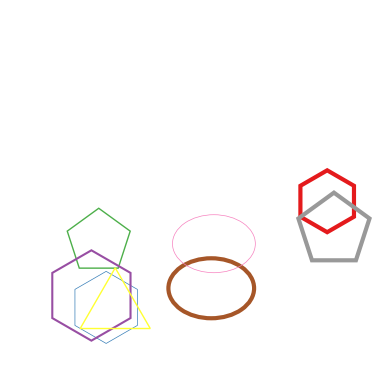[{"shape": "hexagon", "thickness": 3, "radius": 0.4, "center": [0.85, 0.477]}, {"shape": "hexagon", "thickness": 0.5, "radius": 0.47, "center": [0.276, 0.202]}, {"shape": "pentagon", "thickness": 1, "radius": 0.43, "center": [0.256, 0.373]}, {"shape": "hexagon", "thickness": 1.5, "radius": 0.59, "center": [0.237, 0.233]}, {"shape": "triangle", "thickness": 1, "radius": 0.53, "center": [0.299, 0.199]}, {"shape": "oval", "thickness": 3, "radius": 0.56, "center": [0.549, 0.251]}, {"shape": "oval", "thickness": 0.5, "radius": 0.54, "center": [0.556, 0.367]}, {"shape": "pentagon", "thickness": 3, "radius": 0.49, "center": [0.867, 0.402]}]